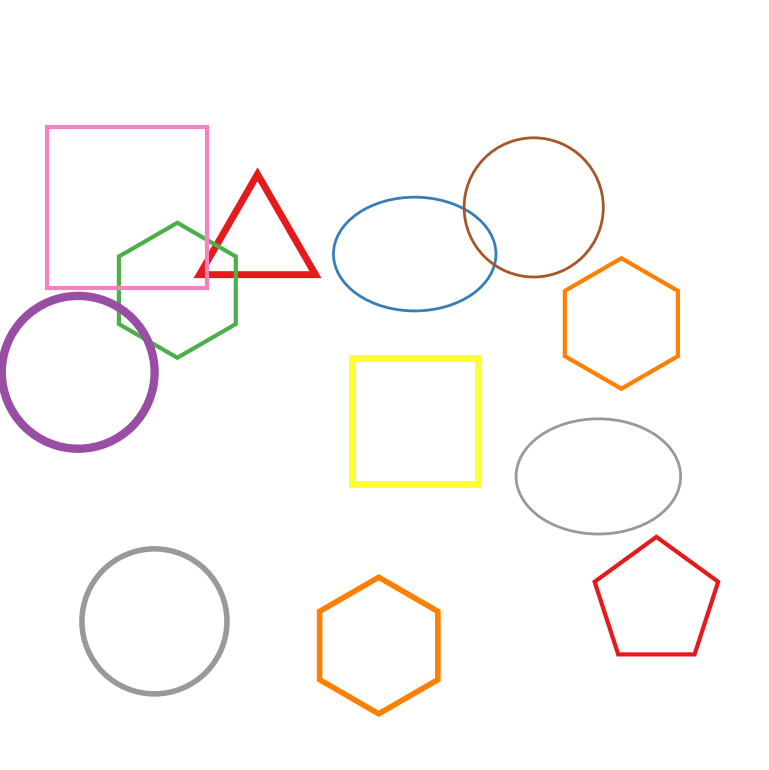[{"shape": "triangle", "thickness": 2.5, "radius": 0.43, "center": [0.334, 0.687]}, {"shape": "pentagon", "thickness": 1.5, "radius": 0.42, "center": [0.852, 0.218]}, {"shape": "oval", "thickness": 1, "radius": 0.53, "center": [0.539, 0.67]}, {"shape": "hexagon", "thickness": 1.5, "radius": 0.44, "center": [0.23, 0.623]}, {"shape": "circle", "thickness": 3, "radius": 0.5, "center": [0.102, 0.516]}, {"shape": "hexagon", "thickness": 1.5, "radius": 0.42, "center": [0.807, 0.58]}, {"shape": "hexagon", "thickness": 2, "radius": 0.44, "center": [0.492, 0.162]}, {"shape": "square", "thickness": 2.5, "radius": 0.41, "center": [0.539, 0.453]}, {"shape": "circle", "thickness": 1, "radius": 0.45, "center": [0.693, 0.731]}, {"shape": "square", "thickness": 1.5, "radius": 0.52, "center": [0.165, 0.73]}, {"shape": "oval", "thickness": 1, "radius": 0.53, "center": [0.777, 0.381]}, {"shape": "circle", "thickness": 2, "radius": 0.47, "center": [0.201, 0.193]}]